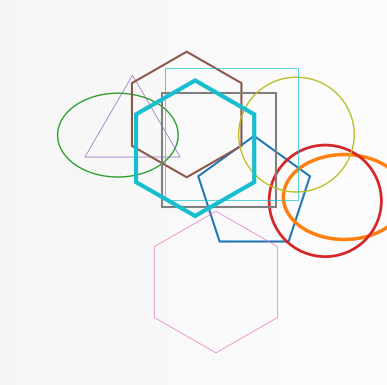[{"shape": "pentagon", "thickness": 1.5, "radius": 0.76, "center": [0.656, 0.495]}, {"shape": "oval", "thickness": 2.5, "radius": 0.79, "center": [0.889, 0.488]}, {"shape": "oval", "thickness": 1, "radius": 0.78, "center": [0.304, 0.649]}, {"shape": "circle", "thickness": 2, "radius": 0.72, "center": [0.839, 0.478]}, {"shape": "triangle", "thickness": 0.5, "radius": 0.71, "center": [0.342, 0.663]}, {"shape": "hexagon", "thickness": 1.5, "radius": 0.82, "center": [0.482, 0.703]}, {"shape": "hexagon", "thickness": 0.5, "radius": 0.92, "center": [0.557, 0.267]}, {"shape": "square", "thickness": 1.5, "radius": 0.74, "center": [0.565, 0.61]}, {"shape": "circle", "thickness": 1, "radius": 0.75, "center": [0.765, 0.65]}, {"shape": "square", "thickness": 0.5, "radius": 0.86, "center": [0.598, 0.653]}, {"shape": "hexagon", "thickness": 3, "radius": 0.88, "center": [0.504, 0.615]}]